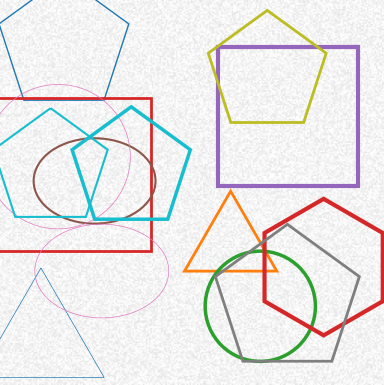[{"shape": "pentagon", "thickness": 1, "radius": 0.89, "center": [0.166, 0.883]}, {"shape": "triangle", "thickness": 0.5, "radius": 0.95, "center": [0.106, 0.114]}, {"shape": "triangle", "thickness": 2, "radius": 0.69, "center": [0.599, 0.365]}, {"shape": "circle", "thickness": 2.5, "radius": 0.72, "center": [0.676, 0.204]}, {"shape": "square", "thickness": 2, "radius": 0.99, "center": [0.195, 0.547]}, {"shape": "hexagon", "thickness": 3, "radius": 0.89, "center": [0.841, 0.306]}, {"shape": "square", "thickness": 3, "radius": 0.9, "center": [0.748, 0.697]}, {"shape": "oval", "thickness": 1.5, "radius": 0.79, "center": [0.246, 0.53]}, {"shape": "oval", "thickness": 0.5, "radius": 0.87, "center": [0.264, 0.296]}, {"shape": "circle", "thickness": 0.5, "radius": 0.94, "center": [0.151, 0.593]}, {"shape": "pentagon", "thickness": 2, "radius": 0.98, "center": [0.746, 0.221]}, {"shape": "pentagon", "thickness": 2, "radius": 0.8, "center": [0.694, 0.812]}, {"shape": "pentagon", "thickness": 2.5, "radius": 0.81, "center": [0.341, 0.561]}, {"shape": "pentagon", "thickness": 1.5, "radius": 0.78, "center": [0.131, 0.563]}]